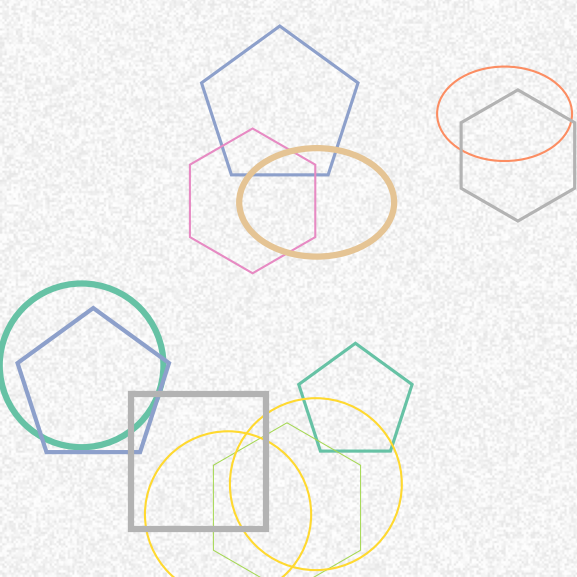[{"shape": "pentagon", "thickness": 1.5, "radius": 0.52, "center": [0.615, 0.302]}, {"shape": "circle", "thickness": 3, "radius": 0.71, "center": [0.141, 0.366]}, {"shape": "oval", "thickness": 1, "radius": 0.58, "center": [0.874, 0.802]}, {"shape": "pentagon", "thickness": 1.5, "radius": 0.71, "center": [0.484, 0.812]}, {"shape": "pentagon", "thickness": 2, "radius": 0.69, "center": [0.162, 0.328]}, {"shape": "hexagon", "thickness": 1, "radius": 0.63, "center": [0.437, 0.651]}, {"shape": "hexagon", "thickness": 0.5, "radius": 0.74, "center": [0.497, 0.12]}, {"shape": "circle", "thickness": 1, "radius": 0.74, "center": [0.547, 0.161]}, {"shape": "circle", "thickness": 1, "radius": 0.72, "center": [0.395, 0.108]}, {"shape": "oval", "thickness": 3, "radius": 0.67, "center": [0.548, 0.649]}, {"shape": "hexagon", "thickness": 1.5, "radius": 0.57, "center": [0.897, 0.73]}, {"shape": "square", "thickness": 3, "radius": 0.58, "center": [0.343, 0.2]}]